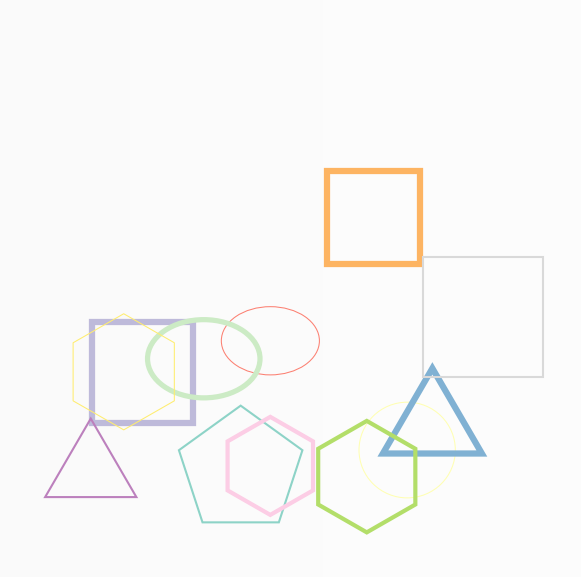[{"shape": "pentagon", "thickness": 1, "radius": 0.56, "center": [0.414, 0.185]}, {"shape": "circle", "thickness": 0.5, "radius": 0.41, "center": [0.7, 0.22]}, {"shape": "square", "thickness": 3, "radius": 0.44, "center": [0.245, 0.355]}, {"shape": "oval", "thickness": 0.5, "radius": 0.42, "center": [0.465, 0.409]}, {"shape": "triangle", "thickness": 3, "radius": 0.49, "center": [0.744, 0.263]}, {"shape": "square", "thickness": 3, "radius": 0.4, "center": [0.643, 0.623]}, {"shape": "hexagon", "thickness": 2, "radius": 0.48, "center": [0.631, 0.174]}, {"shape": "hexagon", "thickness": 2, "radius": 0.42, "center": [0.465, 0.192]}, {"shape": "square", "thickness": 1, "radius": 0.52, "center": [0.831, 0.45]}, {"shape": "triangle", "thickness": 1, "radius": 0.45, "center": [0.156, 0.184]}, {"shape": "oval", "thickness": 2.5, "radius": 0.48, "center": [0.351, 0.378]}, {"shape": "hexagon", "thickness": 0.5, "radius": 0.5, "center": [0.213, 0.355]}]